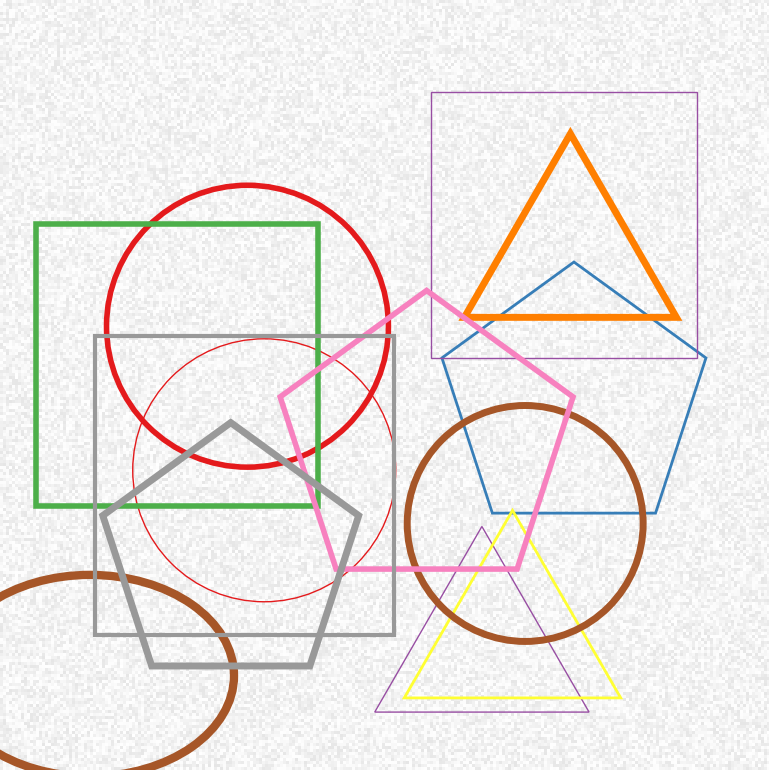[{"shape": "circle", "thickness": 2, "radius": 0.92, "center": [0.321, 0.576]}, {"shape": "circle", "thickness": 0.5, "radius": 0.85, "center": [0.343, 0.389]}, {"shape": "pentagon", "thickness": 1, "radius": 0.9, "center": [0.745, 0.479]}, {"shape": "square", "thickness": 2, "radius": 0.91, "center": [0.23, 0.526]}, {"shape": "triangle", "thickness": 0.5, "radius": 0.8, "center": [0.626, 0.156]}, {"shape": "square", "thickness": 0.5, "radius": 0.86, "center": [0.733, 0.708]}, {"shape": "triangle", "thickness": 2.5, "radius": 0.79, "center": [0.741, 0.667]}, {"shape": "triangle", "thickness": 1, "radius": 0.81, "center": [0.666, 0.175]}, {"shape": "oval", "thickness": 3, "radius": 0.94, "center": [0.117, 0.122]}, {"shape": "circle", "thickness": 2.5, "radius": 0.77, "center": [0.682, 0.32]}, {"shape": "pentagon", "thickness": 2, "radius": 1.0, "center": [0.554, 0.423]}, {"shape": "square", "thickness": 1.5, "radius": 0.97, "center": [0.317, 0.369]}, {"shape": "pentagon", "thickness": 2.5, "radius": 0.87, "center": [0.3, 0.276]}]